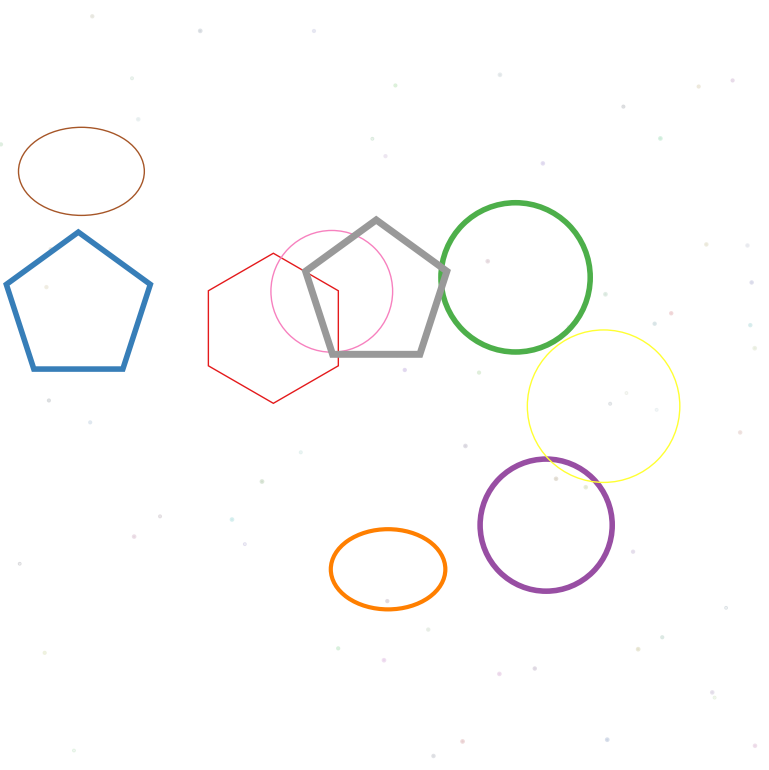[{"shape": "hexagon", "thickness": 0.5, "radius": 0.49, "center": [0.355, 0.574]}, {"shape": "pentagon", "thickness": 2, "radius": 0.49, "center": [0.102, 0.6]}, {"shape": "circle", "thickness": 2, "radius": 0.48, "center": [0.67, 0.64]}, {"shape": "circle", "thickness": 2, "radius": 0.43, "center": [0.709, 0.318]}, {"shape": "oval", "thickness": 1.5, "radius": 0.37, "center": [0.504, 0.261]}, {"shape": "circle", "thickness": 0.5, "radius": 0.5, "center": [0.784, 0.472]}, {"shape": "oval", "thickness": 0.5, "radius": 0.41, "center": [0.106, 0.777]}, {"shape": "circle", "thickness": 0.5, "radius": 0.4, "center": [0.431, 0.622]}, {"shape": "pentagon", "thickness": 2.5, "radius": 0.48, "center": [0.489, 0.618]}]